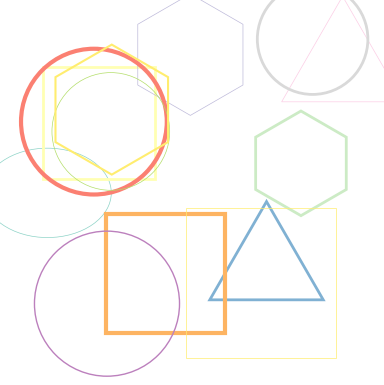[{"shape": "oval", "thickness": 0.5, "radius": 0.83, "center": [0.123, 0.499]}, {"shape": "square", "thickness": 2, "radius": 0.73, "center": [0.256, 0.68]}, {"shape": "hexagon", "thickness": 0.5, "radius": 0.79, "center": [0.494, 0.858]}, {"shape": "circle", "thickness": 3, "radius": 0.95, "center": [0.244, 0.684]}, {"shape": "triangle", "thickness": 2, "radius": 0.85, "center": [0.692, 0.306]}, {"shape": "square", "thickness": 3, "radius": 0.78, "center": [0.43, 0.29]}, {"shape": "circle", "thickness": 0.5, "radius": 0.76, "center": [0.288, 0.659]}, {"shape": "triangle", "thickness": 0.5, "radius": 0.91, "center": [0.89, 0.827]}, {"shape": "circle", "thickness": 2, "radius": 0.72, "center": [0.812, 0.898]}, {"shape": "circle", "thickness": 1, "radius": 0.94, "center": [0.278, 0.211]}, {"shape": "hexagon", "thickness": 2, "radius": 0.68, "center": [0.782, 0.576]}, {"shape": "hexagon", "thickness": 1.5, "radius": 0.84, "center": [0.29, 0.715]}, {"shape": "square", "thickness": 0.5, "radius": 0.97, "center": [0.679, 0.265]}]